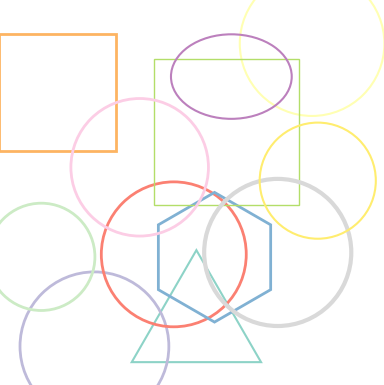[{"shape": "triangle", "thickness": 1.5, "radius": 0.97, "center": [0.51, 0.156]}, {"shape": "circle", "thickness": 1.5, "radius": 0.94, "center": [0.811, 0.887]}, {"shape": "circle", "thickness": 2, "radius": 0.97, "center": [0.245, 0.1]}, {"shape": "circle", "thickness": 2, "radius": 0.94, "center": [0.451, 0.339]}, {"shape": "hexagon", "thickness": 2, "radius": 0.84, "center": [0.557, 0.332]}, {"shape": "square", "thickness": 2, "radius": 0.76, "center": [0.15, 0.759]}, {"shape": "square", "thickness": 1, "radius": 0.94, "center": [0.589, 0.657]}, {"shape": "circle", "thickness": 2, "radius": 0.89, "center": [0.363, 0.565]}, {"shape": "circle", "thickness": 3, "radius": 0.96, "center": [0.721, 0.344]}, {"shape": "oval", "thickness": 1.5, "radius": 0.78, "center": [0.601, 0.801]}, {"shape": "circle", "thickness": 2, "radius": 0.7, "center": [0.107, 0.333]}, {"shape": "circle", "thickness": 1.5, "radius": 0.75, "center": [0.825, 0.531]}]